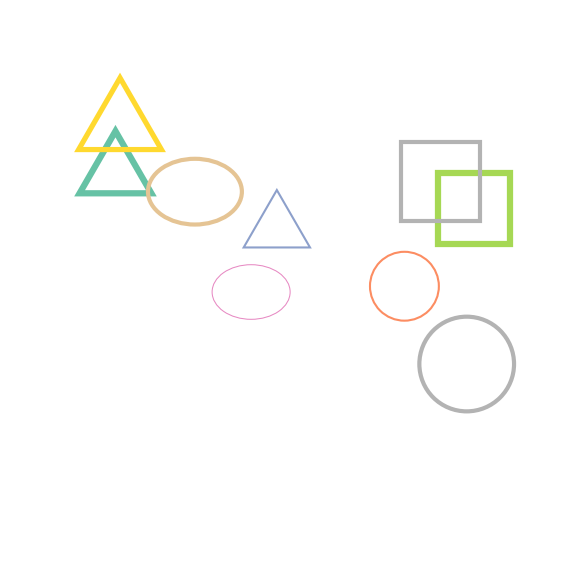[{"shape": "triangle", "thickness": 3, "radius": 0.36, "center": [0.2, 0.7]}, {"shape": "circle", "thickness": 1, "radius": 0.3, "center": [0.7, 0.503]}, {"shape": "triangle", "thickness": 1, "radius": 0.33, "center": [0.479, 0.604]}, {"shape": "oval", "thickness": 0.5, "radius": 0.34, "center": [0.435, 0.493]}, {"shape": "square", "thickness": 3, "radius": 0.31, "center": [0.821, 0.638]}, {"shape": "triangle", "thickness": 2.5, "radius": 0.41, "center": [0.208, 0.782]}, {"shape": "oval", "thickness": 2, "radius": 0.41, "center": [0.338, 0.667]}, {"shape": "square", "thickness": 2, "radius": 0.34, "center": [0.763, 0.685]}, {"shape": "circle", "thickness": 2, "radius": 0.41, "center": [0.808, 0.369]}]